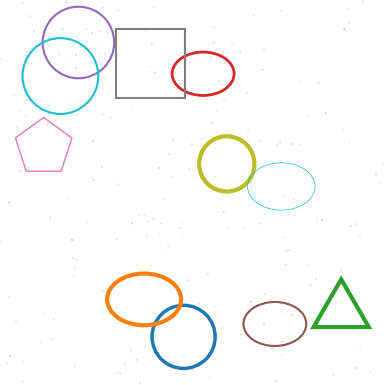[{"shape": "circle", "thickness": 2.5, "radius": 0.41, "center": [0.477, 0.125]}, {"shape": "oval", "thickness": 3, "radius": 0.48, "center": [0.374, 0.222]}, {"shape": "triangle", "thickness": 3, "radius": 0.41, "center": [0.886, 0.192]}, {"shape": "oval", "thickness": 2, "radius": 0.4, "center": [0.528, 0.808]}, {"shape": "circle", "thickness": 1.5, "radius": 0.46, "center": [0.204, 0.89]}, {"shape": "oval", "thickness": 1.5, "radius": 0.41, "center": [0.714, 0.159]}, {"shape": "pentagon", "thickness": 1, "radius": 0.39, "center": [0.113, 0.618]}, {"shape": "square", "thickness": 1.5, "radius": 0.45, "center": [0.391, 0.836]}, {"shape": "circle", "thickness": 3, "radius": 0.36, "center": [0.589, 0.574]}, {"shape": "oval", "thickness": 0.5, "radius": 0.44, "center": [0.731, 0.516]}, {"shape": "circle", "thickness": 1.5, "radius": 0.49, "center": [0.157, 0.802]}]